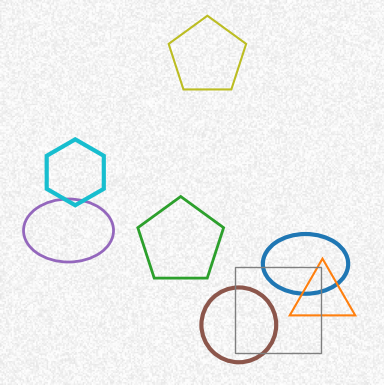[{"shape": "oval", "thickness": 3, "radius": 0.55, "center": [0.794, 0.315]}, {"shape": "triangle", "thickness": 1.5, "radius": 0.49, "center": [0.838, 0.23]}, {"shape": "pentagon", "thickness": 2, "radius": 0.59, "center": [0.469, 0.372]}, {"shape": "oval", "thickness": 2, "radius": 0.58, "center": [0.178, 0.401]}, {"shape": "circle", "thickness": 3, "radius": 0.49, "center": [0.62, 0.156]}, {"shape": "square", "thickness": 1, "radius": 0.56, "center": [0.723, 0.196]}, {"shape": "pentagon", "thickness": 1.5, "radius": 0.53, "center": [0.539, 0.853]}, {"shape": "hexagon", "thickness": 3, "radius": 0.43, "center": [0.195, 0.552]}]